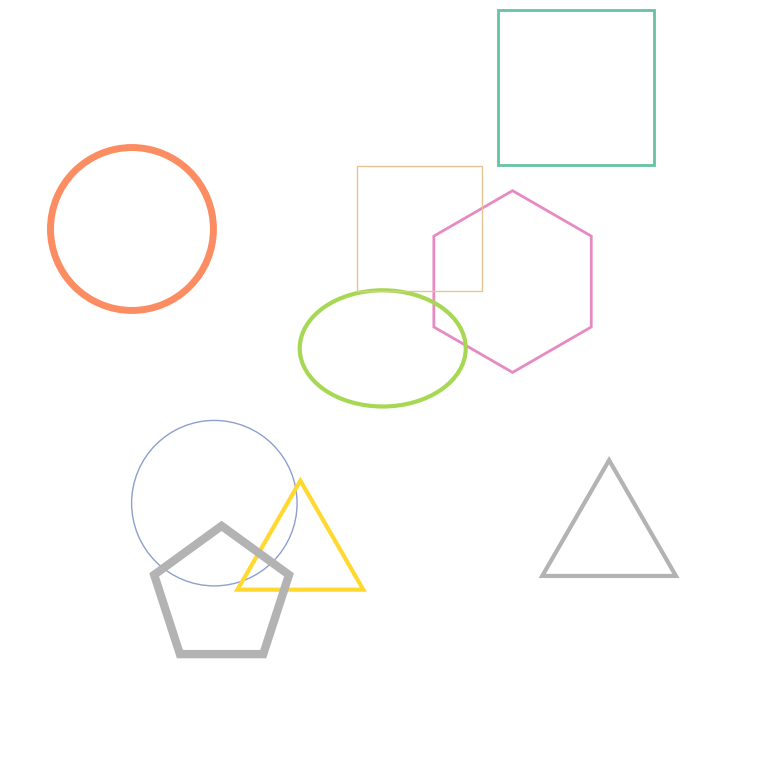[{"shape": "square", "thickness": 1, "radius": 0.51, "center": [0.748, 0.886]}, {"shape": "circle", "thickness": 2.5, "radius": 0.53, "center": [0.171, 0.703]}, {"shape": "circle", "thickness": 0.5, "radius": 0.54, "center": [0.278, 0.347]}, {"shape": "hexagon", "thickness": 1, "radius": 0.59, "center": [0.666, 0.634]}, {"shape": "oval", "thickness": 1.5, "radius": 0.54, "center": [0.497, 0.548]}, {"shape": "triangle", "thickness": 1.5, "radius": 0.47, "center": [0.39, 0.281]}, {"shape": "square", "thickness": 0.5, "radius": 0.41, "center": [0.545, 0.703]}, {"shape": "pentagon", "thickness": 3, "radius": 0.46, "center": [0.288, 0.225]}, {"shape": "triangle", "thickness": 1.5, "radius": 0.5, "center": [0.791, 0.302]}]